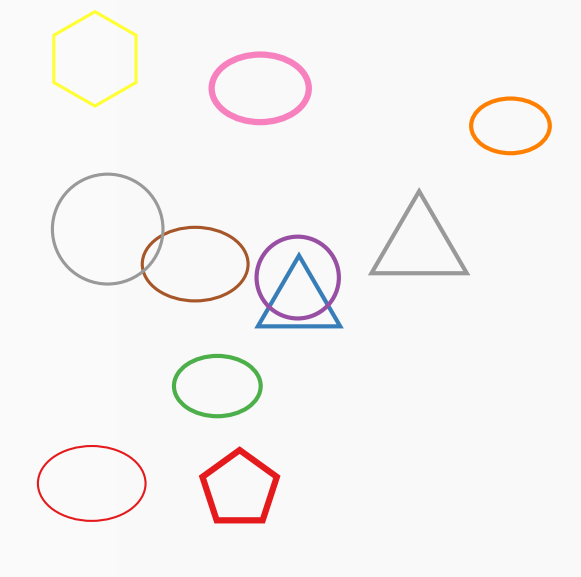[{"shape": "pentagon", "thickness": 3, "radius": 0.34, "center": [0.412, 0.153]}, {"shape": "oval", "thickness": 1, "radius": 0.46, "center": [0.158, 0.162]}, {"shape": "triangle", "thickness": 2, "radius": 0.41, "center": [0.514, 0.475]}, {"shape": "oval", "thickness": 2, "radius": 0.37, "center": [0.374, 0.331]}, {"shape": "circle", "thickness": 2, "radius": 0.35, "center": [0.512, 0.519]}, {"shape": "oval", "thickness": 2, "radius": 0.34, "center": [0.878, 0.781]}, {"shape": "hexagon", "thickness": 1.5, "radius": 0.41, "center": [0.163, 0.897]}, {"shape": "oval", "thickness": 1.5, "radius": 0.46, "center": [0.336, 0.542]}, {"shape": "oval", "thickness": 3, "radius": 0.42, "center": [0.448, 0.846]}, {"shape": "triangle", "thickness": 2, "radius": 0.47, "center": [0.721, 0.573]}, {"shape": "circle", "thickness": 1.5, "radius": 0.48, "center": [0.185, 0.602]}]